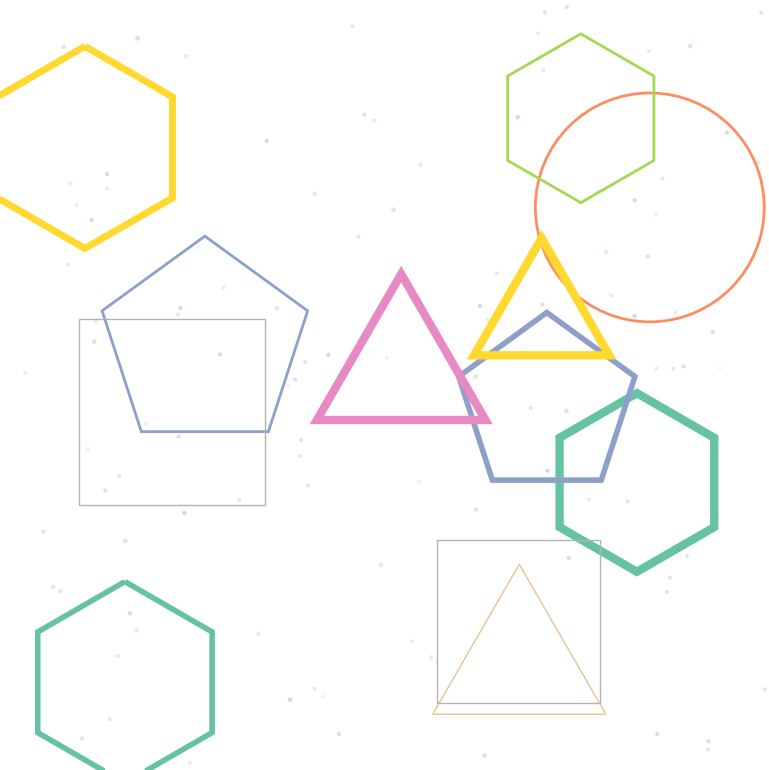[{"shape": "hexagon", "thickness": 2, "radius": 0.65, "center": [0.162, 0.114]}, {"shape": "hexagon", "thickness": 3, "radius": 0.58, "center": [0.827, 0.373]}, {"shape": "circle", "thickness": 1, "radius": 0.74, "center": [0.844, 0.731]}, {"shape": "pentagon", "thickness": 1, "radius": 0.7, "center": [0.266, 0.553]}, {"shape": "pentagon", "thickness": 2, "radius": 0.6, "center": [0.71, 0.474]}, {"shape": "triangle", "thickness": 3, "radius": 0.63, "center": [0.521, 0.518]}, {"shape": "hexagon", "thickness": 1, "radius": 0.55, "center": [0.754, 0.846]}, {"shape": "hexagon", "thickness": 2.5, "radius": 0.66, "center": [0.11, 0.809]}, {"shape": "triangle", "thickness": 3, "radius": 0.51, "center": [0.703, 0.589]}, {"shape": "triangle", "thickness": 0.5, "radius": 0.65, "center": [0.674, 0.137]}, {"shape": "square", "thickness": 0.5, "radius": 0.53, "center": [0.674, 0.193]}, {"shape": "square", "thickness": 0.5, "radius": 0.6, "center": [0.223, 0.465]}]